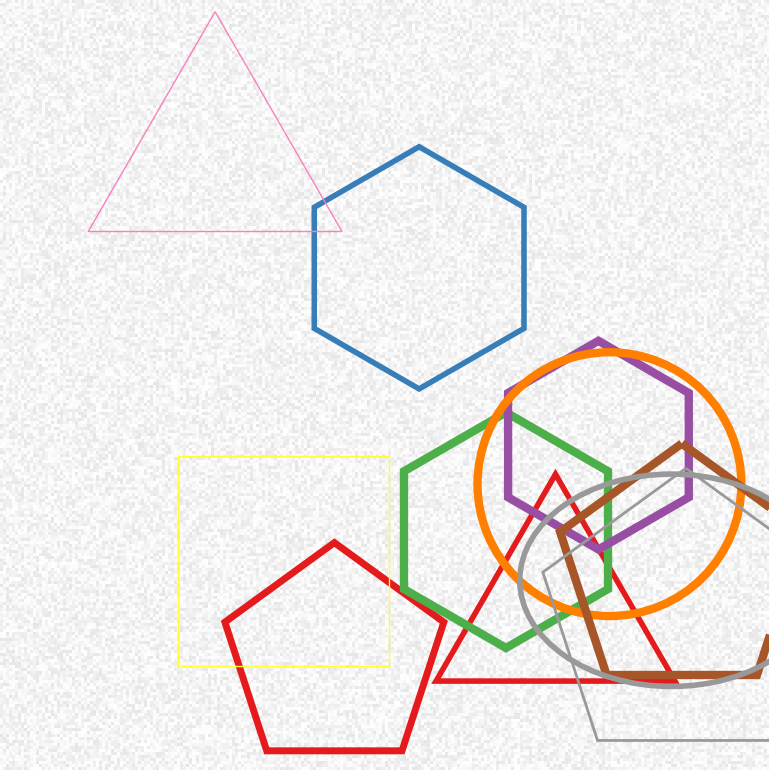[{"shape": "pentagon", "thickness": 2.5, "radius": 0.75, "center": [0.434, 0.146]}, {"shape": "triangle", "thickness": 2, "radius": 0.9, "center": [0.721, 0.205]}, {"shape": "hexagon", "thickness": 2, "radius": 0.79, "center": [0.544, 0.652]}, {"shape": "hexagon", "thickness": 3, "radius": 0.76, "center": [0.657, 0.311]}, {"shape": "hexagon", "thickness": 3, "radius": 0.68, "center": [0.777, 0.422]}, {"shape": "circle", "thickness": 3, "radius": 0.86, "center": [0.791, 0.371]}, {"shape": "square", "thickness": 0.5, "radius": 0.68, "center": [0.368, 0.271]}, {"shape": "pentagon", "thickness": 3, "radius": 0.83, "center": [0.885, 0.258]}, {"shape": "triangle", "thickness": 0.5, "radius": 0.95, "center": [0.279, 0.794]}, {"shape": "oval", "thickness": 2, "radius": 0.99, "center": [0.872, 0.246]}, {"shape": "pentagon", "thickness": 1, "radius": 0.98, "center": [0.891, 0.196]}]